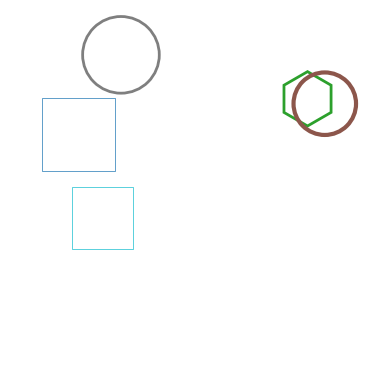[{"shape": "square", "thickness": 0.5, "radius": 0.47, "center": [0.204, 0.651]}, {"shape": "hexagon", "thickness": 2, "radius": 0.35, "center": [0.799, 0.743]}, {"shape": "circle", "thickness": 3, "radius": 0.41, "center": [0.844, 0.731]}, {"shape": "circle", "thickness": 2, "radius": 0.5, "center": [0.314, 0.858]}, {"shape": "square", "thickness": 0.5, "radius": 0.4, "center": [0.266, 0.434]}]